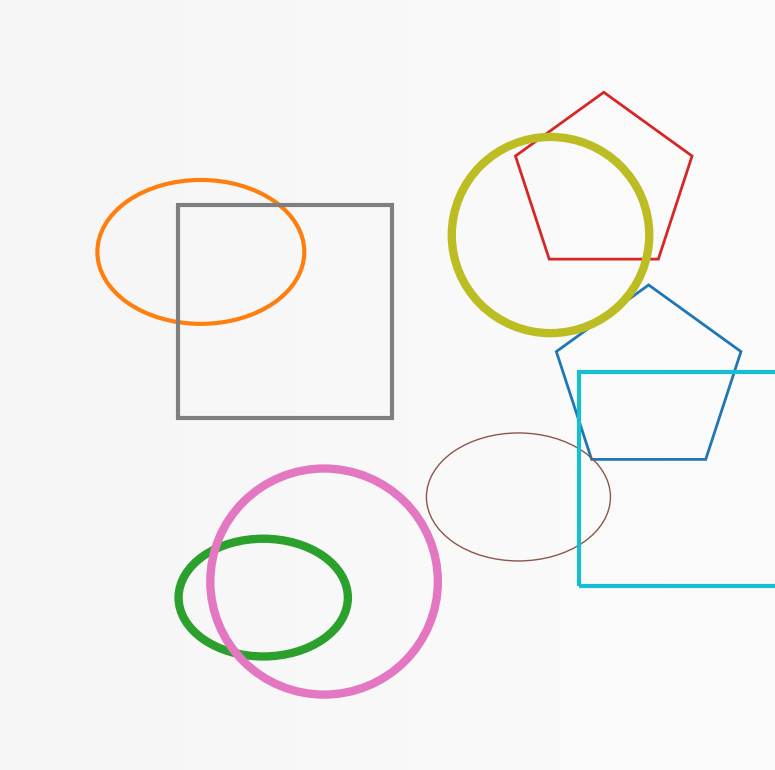[{"shape": "pentagon", "thickness": 1, "radius": 0.63, "center": [0.837, 0.505]}, {"shape": "oval", "thickness": 1.5, "radius": 0.67, "center": [0.259, 0.673]}, {"shape": "oval", "thickness": 3, "radius": 0.55, "center": [0.34, 0.224]}, {"shape": "pentagon", "thickness": 1, "radius": 0.6, "center": [0.779, 0.76]}, {"shape": "oval", "thickness": 0.5, "radius": 0.59, "center": [0.669, 0.355]}, {"shape": "circle", "thickness": 3, "radius": 0.73, "center": [0.418, 0.245]}, {"shape": "square", "thickness": 1.5, "radius": 0.69, "center": [0.368, 0.595]}, {"shape": "circle", "thickness": 3, "radius": 0.64, "center": [0.71, 0.695]}, {"shape": "square", "thickness": 1.5, "radius": 0.69, "center": [0.886, 0.378]}]